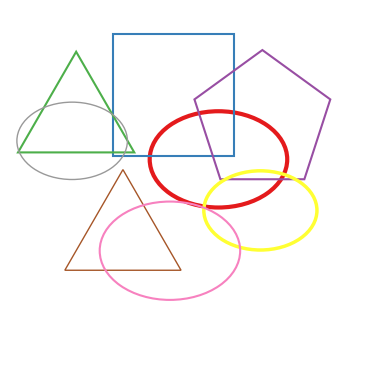[{"shape": "oval", "thickness": 3, "radius": 0.89, "center": [0.567, 0.586]}, {"shape": "square", "thickness": 1.5, "radius": 0.79, "center": [0.451, 0.753]}, {"shape": "triangle", "thickness": 1.5, "radius": 0.87, "center": [0.198, 0.691]}, {"shape": "pentagon", "thickness": 1.5, "radius": 0.93, "center": [0.681, 0.685]}, {"shape": "oval", "thickness": 2.5, "radius": 0.73, "center": [0.676, 0.453]}, {"shape": "triangle", "thickness": 1, "radius": 0.87, "center": [0.319, 0.385]}, {"shape": "oval", "thickness": 1.5, "radius": 0.91, "center": [0.441, 0.349]}, {"shape": "oval", "thickness": 1, "radius": 0.72, "center": [0.187, 0.634]}]